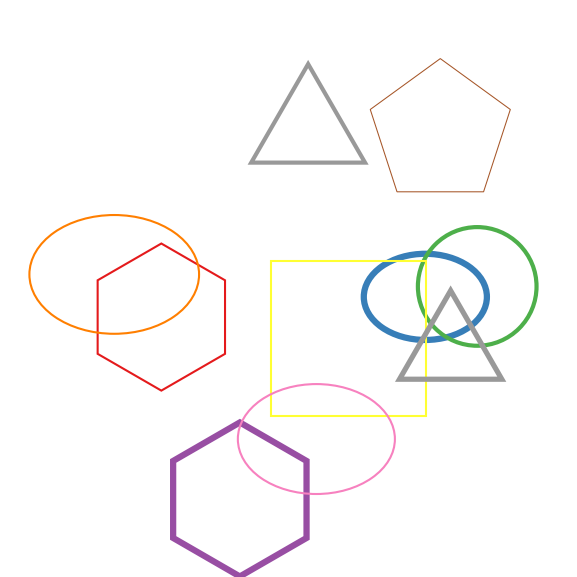[{"shape": "hexagon", "thickness": 1, "radius": 0.64, "center": [0.279, 0.45]}, {"shape": "oval", "thickness": 3, "radius": 0.53, "center": [0.737, 0.485]}, {"shape": "circle", "thickness": 2, "radius": 0.51, "center": [0.826, 0.503]}, {"shape": "hexagon", "thickness": 3, "radius": 0.67, "center": [0.415, 0.134]}, {"shape": "oval", "thickness": 1, "radius": 0.73, "center": [0.198, 0.524]}, {"shape": "square", "thickness": 1, "radius": 0.67, "center": [0.604, 0.413]}, {"shape": "pentagon", "thickness": 0.5, "radius": 0.64, "center": [0.762, 0.77]}, {"shape": "oval", "thickness": 1, "radius": 0.68, "center": [0.548, 0.239]}, {"shape": "triangle", "thickness": 2, "radius": 0.57, "center": [0.534, 0.774]}, {"shape": "triangle", "thickness": 2.5, "radius": 0.51, "center": [0.78, 0.394]}]